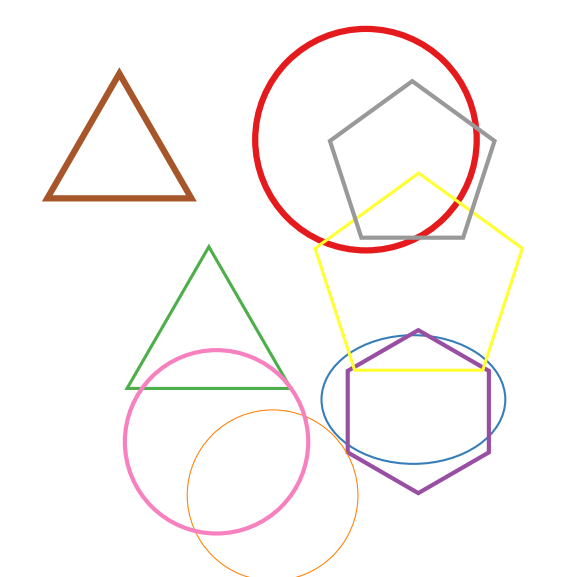[{"shape": "circle", "thickness": 3, "radius": 0.96, "center": [0.634, 0.757]}, {"shape": "oval", "thickness": 1, "radius": 0.8, "center": [0.716, 0.307]}, {"shape": "triangle", "thickness": 1.5, "radius": 0.82, "center": [0.362, 0.408]}, {"shape": "hexagon", "thickness": 2, "radius": 0.71, "center": [0.724, 0.286]}, {"shape": "circle", "thickness": 0.5, "radius": 0.74, "center": [0.472, 0.142]}, {"shape": "pentagon", "thickness": 1.5, "radius": 0.94, "center": [0.725, 0.511]}, {"shape": "triangle", "thickness": 3, "radius": 0.72, "center": [0.207, 0.728]}, {"shape": "circle", "thickness": 2, "radius": 0.79, "center": [0.375, 0.234]}, {"shape": "pentagon", "thickness": 2, "radius": 0.75, "center": [0.714, 0.709]}]